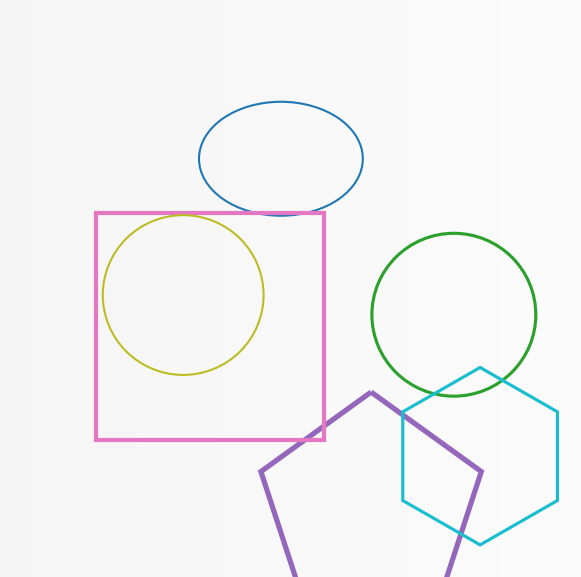[{"shape": "oval", "thickness": 1, "radius": 0.7, "center": [0.483, 0.724]}, {"shape": "circle", "thickness": 1.5, "radius": 0.71, "center": [0.781, 0.454]}, {"shape": "pentagon", "thickness": 2.5, "radius": 1.0, "center": [0.638, 0.121]}, {"shape": "square", "thickness": 2, "radius": 0.98, "center": [0.361, 0.434]}, {"shape": "circle", "thickness": 1, "radius": 0.69, "center": [0.315, 0.488]}, {"shape": "hexagon", "thickness": 1.5, "radius": 0.77, "center": [0.826, 0.209]}]